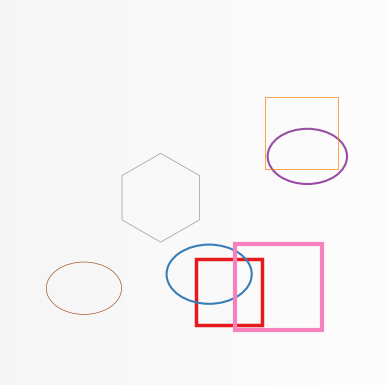[{"shape": "square", "thickness": 2.5, "radius": 0.43, "center": [0.59, 0.242]}, {"shape": "oval", "thickness": 1.5, "radius": 0.55, "center": [0.54, 0.288]}, {"shape": "oval", "thickness": 1.5, "radius": 0.51, "center": [0.793, 0.594]}, {"shape": "square", "thickness": 0.5, "radius": 0.47, "center": [0.778, 0.654]}, {"shape": "oval", "thickness": 0.5, "radius": 0.49, "center": [0.217, 0.251]}, {"shape": "square", "thickness": 3, "radius": 0.56, "center": [0.72, 0.254]}, {"shape": "hexagon", "thickness": 0.5, "radius": 0.58, "center": [0.415, 0.486]}]